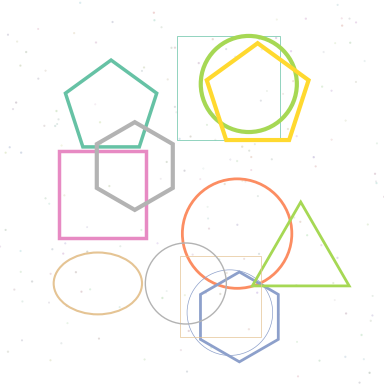[{"shape": "pentagon", "thickness": 2.5, "radius": 0.62, "center": [0.288, 0.719]}, {"shape": "square", "thickness": 0.5, "radius": 0.67, "center": [0.594, 0.771]}, {"shape": "circle", "thickness": 2, "radius": 0.71, "center": [0.616, 0.393]}, {"shape": "circle", "thickness": 0.5, "radius": 0.56, "center": [0.597, 0.188]}, {"shape": "hexagon", "thickness": 2, "radius": 0.58, "center": [0.622, 0.177]}, {"shape": "square", "thickness": 2.5, "radius": 0.56, "center": [0.266, 0.495]}, {"shape": "triangle", "thickness": 2, "radius": 0.73, "center": [0.781, 0.33]}, {"shape": "circle", "thickness": 3, "radius": 0.62, "center": [0.646, 0.782]}, {"shape": "pentagon", "thickness": 3, "radius": 0.7, "center": [0.669, 0.749]}, {"shape": "oval", "thickness": 1.5, "radius": 0.57, "center": [0.254, 0.264]}, {"shape": "square", "thickness": 0.5, "radius": 0.53, "center": [0.573, 0.229]}, {"shape": "circle", "thickness": 1, "radius": 0.53, "center": [0.483, 0.264]}, {"shape": "hexagon", "thickness": 3, "radius": 0.57, "center": [0.35, 0.569]}]